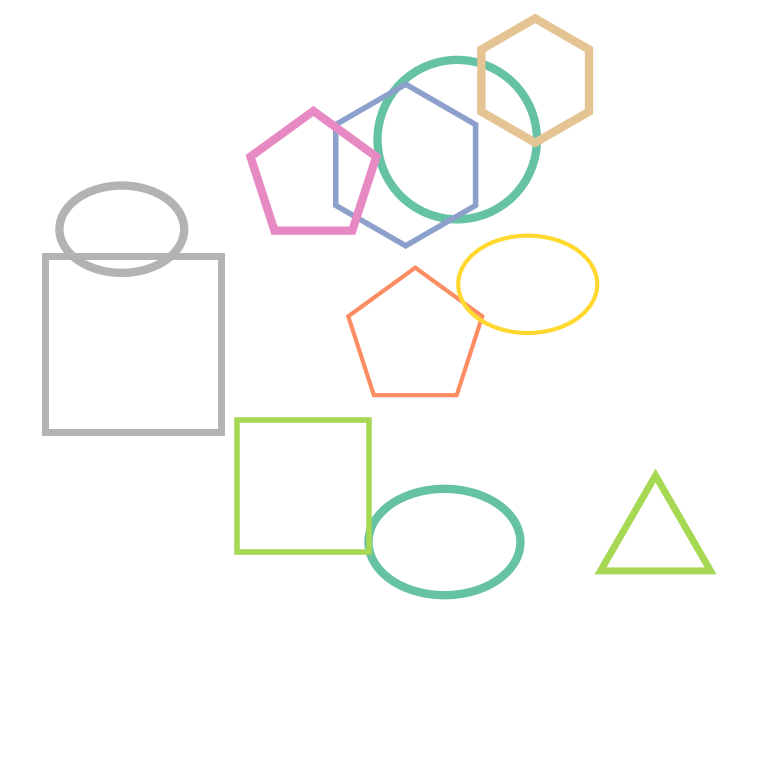[{"shape": "oval", "thickness": 3, "radius": 0.49, "center": [0.577, 0.296]}, {"shape": "circle", "thickness": 3, "radius": 0.52, "center": [0.594, 0.819]}, {"shape": "pentagon", "thickness": 1.5, "radius": 0.46, "center": [0.539, 0.561]}, {"shape": "hexagon", "thickness": 2, "radius": 0.52, "center": [0.527, 0.786]}, {"shape": "pentagon", "thickness": 3, "radius": 0.43, "center": [0.407, 0.77]}, {"shape": "triangle", "thickness": 2.5, "radius": 0.41, "center": [0.851, 0.3]}, {"shape": "square", "thickness": 2, "radius": 0.43, "center": [0.394, 0.369]}, {"shape": "oval", "thickness": 1.5, "radius": 0.45, "center": [0.685, 0.631]}, {"shape": "hexagon", "thickness": 3, "radius": 0.4, "center": [0.695, 0.895]}, {"shape": "oval", "thickness": 3, "radius": 0.41, "center": [0.158, 0.702]}, {"shape": "square", "thickness": 2.5, "radius": 0.57, "center": [0.173, 0.553]}]